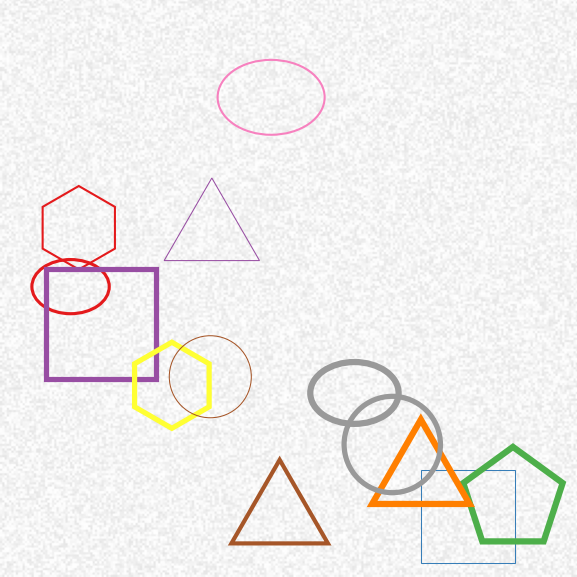[{"shape": "hexagon", "thickness": 1, "radius": 0.36, "center": [0.136, 0.605]}, {"shape": "oval", "thickness": 1.5, "radius": 0.33, "center": [0.122, 0.503]}, {"shape": "square", "thickness": 0.5, "radius": 0.41, "center": [0.811, 0.105]}, {"shape": "pentagon", "thickness": 3, "radius": 0.45, "center": [0.888, 0.135]}, {"shape": "triangle", "thickness": 0.5, "radius": 0.48, "center": [0.367, 0.596]}, {"shape": "square", "thickness": 2.5, "radius": 0.48, "center": [0.175, 0.439]}, {"shape": "triangle", "thickness": 3, "radius": 0.49, "center": [0.729, 0.175]}, {"shape": "hexagon", "thickness": 2.5, "radius": 0.37, "center": [0.298, 0.332]}, {"shape": "circle", "thickness": 0.5, "radius": 0.36, "center": [0.364, 0.347]}, {"shape": "triangle", "thickness": 2, "radius": 0.48, "center": [0.484, 0.106]}, {"shape": "oval", "thickness": 1, "radius": 0.46, "center": [0.469, 0.831]}, {"shape": "circle", "thickness": 2.5, "radius": 0.42, "center": [0.679, 0.229]}, {"shape": "oval", "thickness": 3, "radius": 0.38, "center": [0.614, 0.319]}]